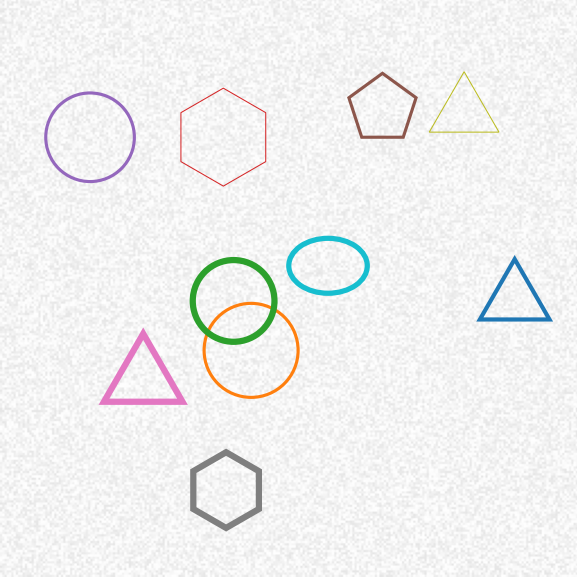[{"shape": "triangle", "thickness": 2, "radius": 0.35, "center": [0.891, 0.481]}, {"shape": "circle", "thickness": 1.5, "radius": 0.41, "center": [0.435, 0.392]}, {"shape": "circle", "thickness": 3, "radius": 0.35, "center": [0.405, 0.478]}, {"shape": "hexagon", "thickness": 0.5, "radius": 0.42, "center": [0.387, 0.762]}, {"shape": "circle", "thickness": 1.5, "radius": 0.38, "center": [0.156, 0.761]}, {"shape": "pentagon", "thickness": 1.5, "radius": 0.31, "center": [0.662, 0.811]}, {"shape": "triangle", "thickness": 3, "radius": 0.39, "center": [0.248, 0.343]}, {"shape": "hexagon", "thickness": 3, "radius": 0.33, "center": [0.392, 0.151]}, {"shape": "triangle", "thickness": 0.5, "radius": 0.35, "center": [0.804, 0.805]}, {"shape": "oval", "thickness": 2.5, "radius": 0.34, "center": [0.568, 0.539]}]